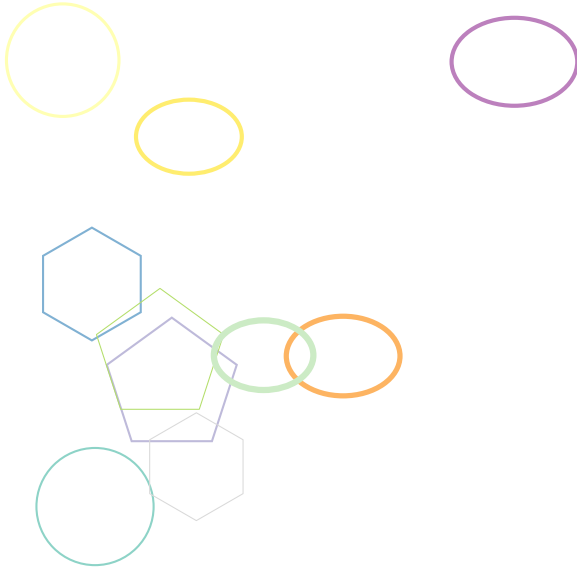[{"shape": "circle", "thickness": 1, "radius": 0.51, "center": [0.165, 0.122]}, {"shape": "circle", "thickness": 1.5, "radius": 0.49, "center": [0.109, 0.895]}, {"shape": "pentagon", "thickness": 1, "radius": 0.59, "center": [0.297, 0.331]}, {"shape": "hexagon", "thickness": 1, "radius": 0.49, "center": [0.159, 0.507]}, {"shape": "oval", "thickness": 2.5, "radius": 0.49, "center": [0.594, 0.383]}, {"shape": "pentagon", "thickness": 0.5, "radius": 0.58, "center": [0.277, 0.384]}, {"shape": "hexagon", "thickness": 0.5, "radius": 0.47, "center": [0.34, 0.191]}, {"shape": "oval", "thickness": 2, "radius": 0.54, "center": [0.891, 0.892]}, {"shape": "oval", "thickness": 3, "radius": 0.43, "center": [0.456, 0.384]}, {"shape": "oval", "thickness": 2, "radius": 0.46, "center": [0.327, 0.762]}]